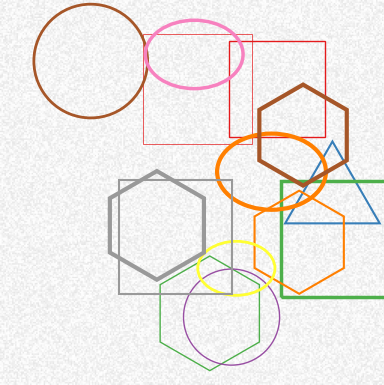[{"shape": "square", "thickness": 1, "radius": 0.62, "center": [0.72, 0.768]}, {"shape": "square", "thickness": 0.5, "radius": 0.71, "center": [0.512, 0.768]}, {"shape": "triangle", "thickness": 1.5, "radius": 0.71, "center": [0.863, 0.491]}, {"shape": "hexagon", "thickness": 1, "radius": 0.74, "center": [0.545, 0.186]}, {"shape": "square", "thickness": 2.5, "radius": 0.75, "center": [0.879, 0.379]}, {"shape": "circle", "thickness": 1, "radius": 0.62, "center": [0.601, 0.176]}, {"shape": "hexagon", "thickness": 1.5, "radius": 0.67, "center": [0.777, 0.371]}, {"shape": "oval", "thickness": 3, "radius": 0.71, "center": [0.705, 0.554]}, {"shape": "oval", "thickness": 2, "radius": 0.5, "center": [0.614, 0.303]}, {"shape": "circle", "thickness": 2, "radius": 0.74, "center": [0.236, 0.841]}, {"shape": "hexagon", "thickness": 3, "radius": 0.66, "center": [0.787, 0.649]}, {"shape": "oval", "thickness": 2.5, "radius": 0.63, "center": [0.504, 0.859]}, {"shape": "square", "thickness": 1.5, "radius": 0.73, "center": [0.456, 0.384]}, {"shape": "hexagon", "thickness": 3, "radius": 0.71, "center": [0.408, 0.415]}]